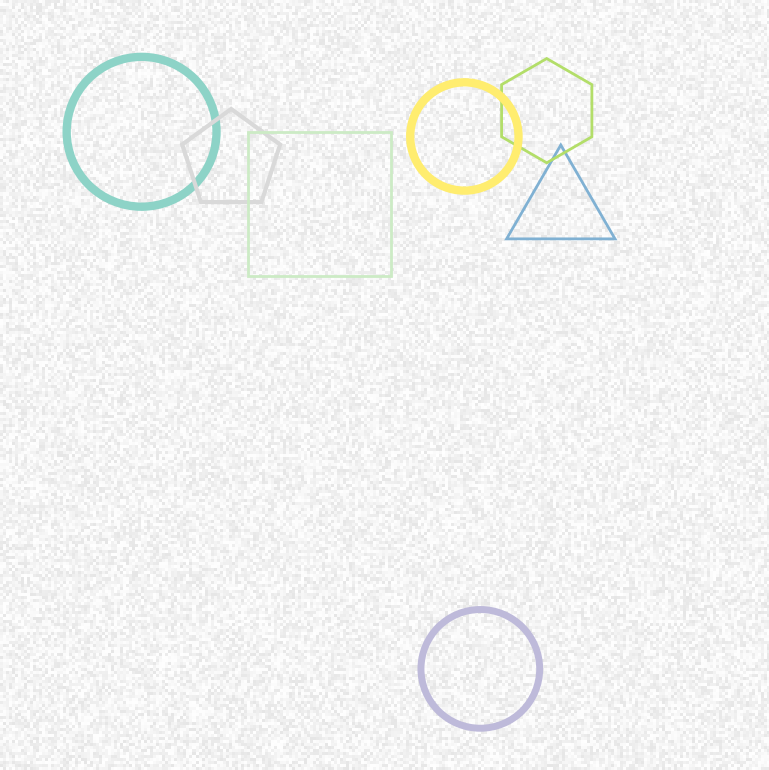[{"shape": "circle", "thickness": 3, "radius": 0.49, "center": [0.184, 0.829]}, {"shape": "circle", "thickness": 2.5, "radius": 0.39, "center": [0.624, 0.131]}, {"shape": "triangle", "thickness": 1, "radius": 0.41, "center": [0.728, 0.73]}, {"shape": "hexagon", "thickness": 1, "radius": 0.34, "center": [0.71, 0.856]}, {"shape": "pentagon", "thickness": 1.5, "radius": 0.33, "center": [0.3, 0.792]}, {"shape": "square", "thickness": 1, "radius": 0.47, "center": [0.415, 0.735]}, {"shape": "circle", "thickness": 3, "radius": 0.35, "center": [0.603, 0.823]}]